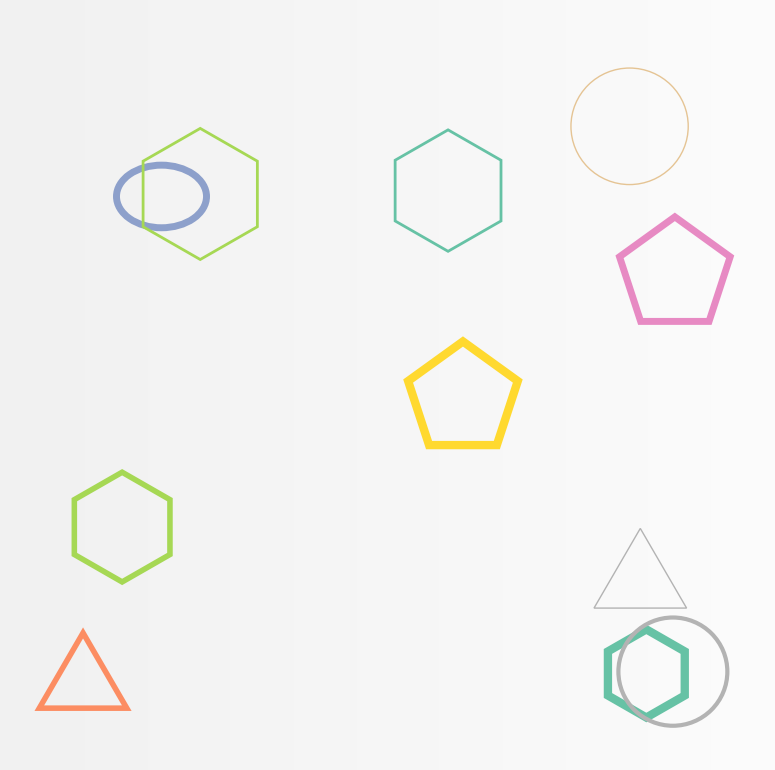[{"shape": "hexagon", "thickness": 3, "radius": 0.29, "center": [0.834, 0.125]}, {"shape": "hexagon", "thickness": 1, "radius": 0.39, "center": [0.578, 0.752]}, {"shape": "triangle", "thickness": 2, "radius": 0.33, "center": [0.107, 0.113]}, {"shape": "oval", "thickness": 2.5, "radius": 0.29, "center": [0.208, 0.745]}, {"shape": "pentagon", "thickness": 2.5, "radius": 0.38, "center": [0.871, 0.643]}, {"shape": "hexagon", "thickness": 2, "radius": 0.36, "center": [0.158, 0.315]}, {"shape": "hexagon", "thickness": 1, "radius": 0.43, "center": [0.258, 0.748]}, {"shape": "pentagon", "thickness": 3, "radius": 0.37, "center": [0.597, 0.482]}, {"shape": "circle", "thickness": 0.5, "radius": 0.38, "center": [0.812, 0.836]}, {"shape": "circle", "thickness": 1.5, "radius": 0.35, "center": [0.868, 0.128]}, {"shape": "triangle", "thickness": 0.5, "radius": 0.34, "center": [0.826, 0.245]}]